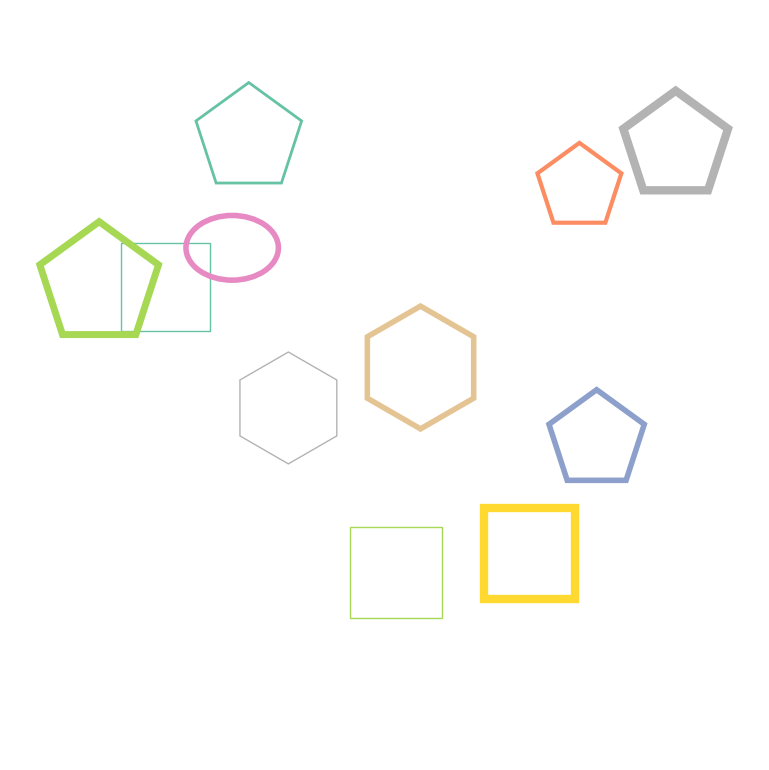[{"shape": "pentagon", "thickness": 1, "radius": 0.36, "center": [0.323, 0.821]}, {"shape": "square", "thickness": 0.5, "radius": 0.29, "center": [0.215, 0.627]}, {"shape": "pentagon", "thickness": 1.5, "radius": 0.29, "center": [0.752, 0.757]}, {"shape": "pentagon", "thickness": 2, "radius": 0.33, "center": [0.775, 0.429]}, {"shape": "oval", "thickness": 2, "radius": 0.3, "center": [0.302, 0.678]}, {"shape": "square", "thickness": 0.5, "radius": 0.3, "center": [0.514, 0.256]}, {"shape": "pentagon", "thickness": 2.5, "radius": 0.41, "center": [0.129, 0.631]}, {"shape": "square", "thickness": 3, "radius": 0.3, "center": [0.688, 0.282]}, {"shape": "hexagon", "thickness": 2, "radius": 0.4, "center": [0.546, 0.523]}, {"shape": "pentagon", "thickness": 3, "radius": 0.36, "center": [0.877, 0.811]}, {"shape": "hexagon", "thickness": 0.5, "radius": 0.36, "center": [0.375, 0.47]}]